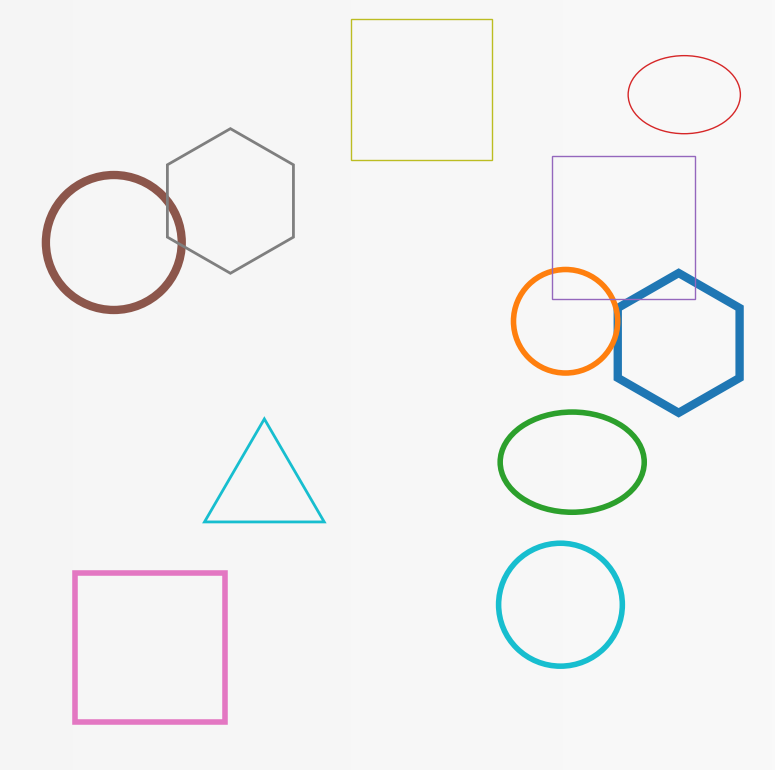[{"shape": "hexagon", "thickness": 3, "radius": 0.45, "center": [0.876, 0.555]}, {"shape": "circle", "thickness": 2, "radius": 0.34, "center": [0.73, 0.583]}, {"shape": "oval", "thickness": 2, "radius": 0.46, "center": [0.738, 0.4]}, {"shape": "oval", "thickness": 0.5, "radius": 0.36, "center": [0.883, 0.877]}, {"shape": "square", "thickness": 0.5, "radius": 0.46, "center": [0.805, 0.705]}, {"shape": "circle", "thickness": 3, "radius": 0.44, "center": [0.147, 0.685]}, {"shape": "square", "thickness": 2, "radius": 0.48, "center": [0.194, 0.159]}, {"shape": "hexagon", "thickness": 1, "radius": 0.47, "center": [0.297, 0.739]}, {"shape": "square", "thickness": 0.5, "radius": 0.46, "center": [0.544, 0.884]}, {"shape": "circle", "thickness": 2, "radius": 0.4, "center": [0.723, 0.215]}, {"shape": "triangle", "thickness": 1, "radius": 0.45, "center": [0.341, 0.367]}]